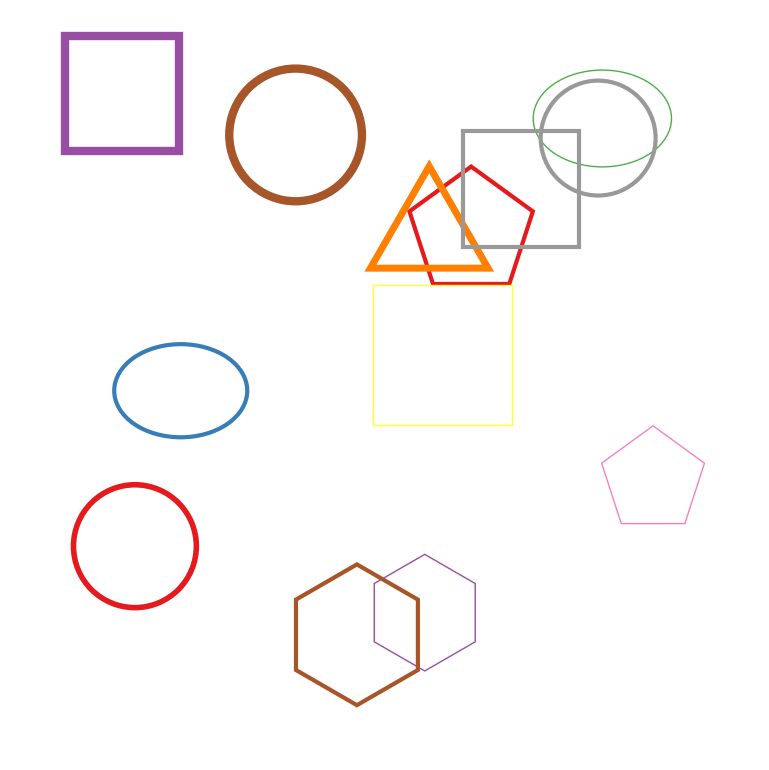[{"shape": "circle", "thickness": 2, "radius": 0.4, "center": [0.175, 0.291]}, {"shape": "pentagon", "thickness": 1.5, "radius": 0.42, "center": [0.612, 0.699]}, {"shape": "oval", "thickness": 1.5, "radius": 0.43, "center": [0.235, 0.493]}, {"shape": "oval", "thickness": 0.5, "radius": 0.45, "center": [0.782, 0.846]}, {"shape": "square", "thickness": 3, "radius": 0.37, "center": [0.158, 0.879]}, {"shape": "hexagon", "thickness": 0.5, "radius": 0.38, "center": [0.552, 0.204]}, {"shape": "triangle", "thickness": 2.5, "radius": 0.44, "center": [0.557, 0.696]}, {"shape": "square", "thickness": 0.5, "radius": 0.45, "center": [0.575, 0.539]}, {"shape": "circle", "thickness": 3, "radius": 0.43, "center": [0.384, 0.825]}, {"shape": "hexagon", "thickness": 1.5, "radius": 0.46, "center": [0.464, 0.176]}, {"shape": "pentagon", "thickness": 0.5, "radius": 0.35, "center": [0.848, 0.377]}, {"shape": "square", "thickness": 1.5, "radius": 0.38, "center": [0.676, 0.755]}, {"shape": "circle", "thickness": 1.5, "radius": 0.37, "center": [0.777, 0.821]}]